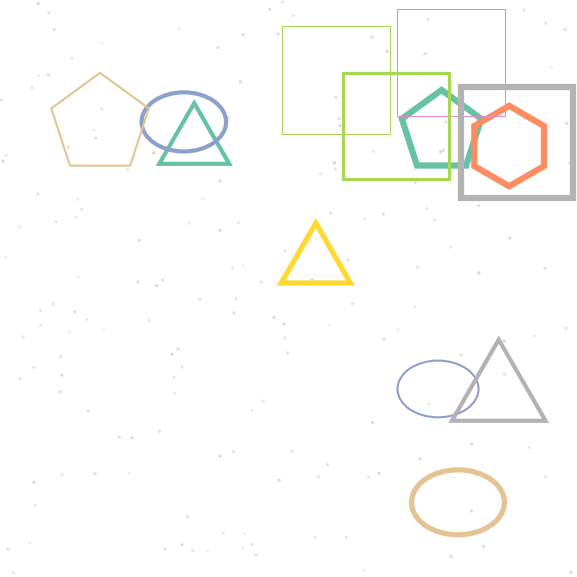[{"shape": "triangle", "thickness": 2, "radius": 0.35, "center": [0.336, 0.75]}, {"shape": "pentagon", "thickness": 3, "radius": 0.36, "center": [0.765, 0.771]}, {"shape": "hexagon", "thickness": 3, "radius": 0.35, "center": [0.882, 0.746]}, {"shape": "oval", "thickness": 1, "radius": 0.35, "center": [0.758, 0.326]}, {"shape": "oval", "thickness": 2, "radius": 0.37, "center": [0.318, 0.788]}, {"shape": "square", "thickness": 0.5, "radius": 0.46, "center": [0.781, 0.891]}, {"shape": "square", "thickness": 0.5, "radius": 0.47, "center": [0.582, 0.861]}, {"shape": "square", "thickness": 1.5, "radius": 0.46, "center": [0.685, 0.782]}, {"shape": "triangle", "thickness": 2.5, "radius": 0.35, "center": [0.547, 0.544]}, {"shape": "oval", "thickness": 2.5, "radius": 0.4, "center": [0.793, 0.129]}, {"shape": "pentagon", "thickness": 1, "radius": 0.44, "center": [0.173, 0.784]}, {"shape": "square", "thickness": 3, "radius": 0.48, "center": [0.895, 0.752]}, {"shape": "triangle", "thickness": 2, "radius": 0.47, "center": [0.864, 0.317]}]